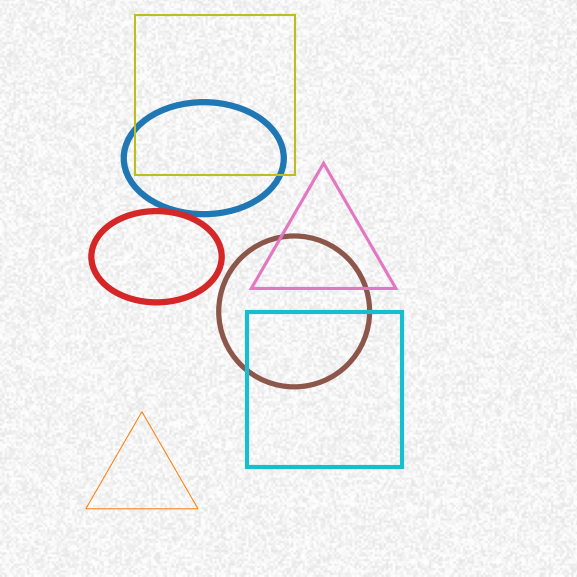[{"shape": "oval", "thickness": 3, "radius": 0.69, "center": [0.353, 0.725]}, {"shape": "triangle", "thickness": 0.5, "radius": 0.56, "center": [0.246, 0.174]}, {"shape": "oval", "thickness": 3, "radius": 0.56, "center": [0.271, 0.555]}, {"shape": "circle", "thickness": 2.5, "radius": 0.65, "center": [0.509, 0.46]}, {"shape": "triangle", "thickness": 1.5, "radius": 0.72, "center": [0.56, 0.572]}, {"shape": "square", "thickness": 1, "radius": 0.69, "center": [0.372, 0.834]}, {"shape": "square", "thickness": 2, "radius": 0.67, "center": [0.562, 0.324]}]